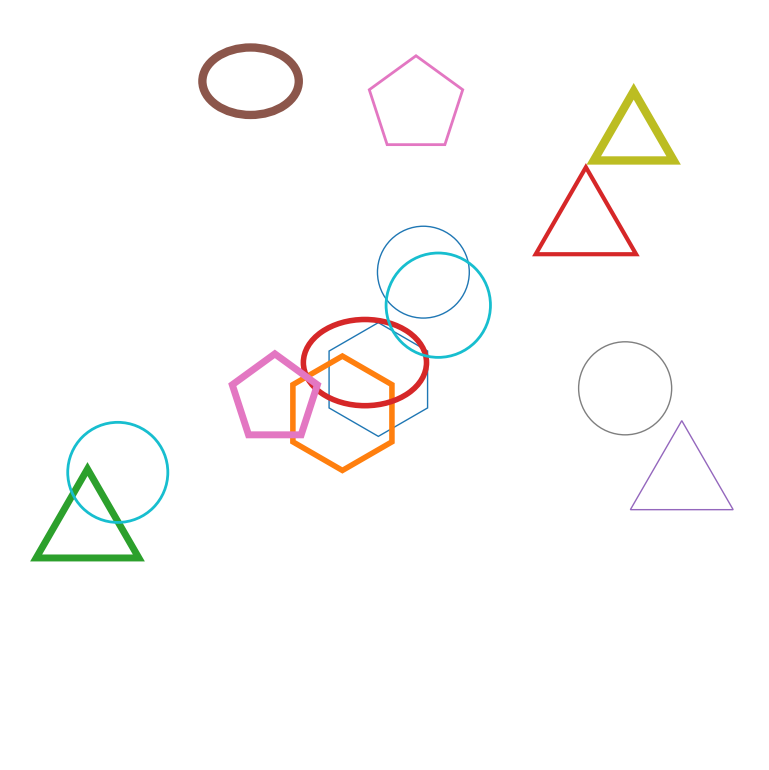[{"shape": "hexagon", "thickness": 0.5, "radius": 0.37, "center": [0.491, 0.507]}, {"shape": "circle", "thickness": 0.5, "radius": 0.3, "center": [0.55, 0.647]}, {"shape": "hexagon", "thickness": 2, "radius": 0.37, "center": [0.445, 0.463]}, {"shape": "triangle", "thickness": 2.5, "radius": 0.39, "center": [0.114, 0.314]}, {"shape": "oval", "thickness": 2, "radius": 0.4, "center": [0.474, 0.529]}, {"shape": "triangle", "thickness": 1.5, "radius": 0.38, "center": [0.761, 0.707]}, {"shape": "triangle", "thickness": 0.5, "radius": 0.39, "center": [0.885, 0.377]}, {"shape": "oval", "thickness": 3, "radius": 0.31, "center": [0.325, 0.895]}, {"shape": "pentagon", "thickness": 1, "radius": 0.32, "center": [0.54, 0.864]}, {"shape": "pentagon", "thickness": 2.5, "radius": 0.29, "center": [0.357, 0.482]}, {"shape": "circle", "thickness": 0.5, "radius": 0.3, "center": [0.812, 0.496]}, {"shape": "triangle", "thickness": 3, "radius": 0.3, "center": [0.823, 0.822]}, {"shape": "circle", "thickness": 1, "radius": 0.34, "center": [0.569, 0.604]}, {"shape": "circle", "thickness": 1, "radius": 0.32, "center": [0.153, 0.387]}]